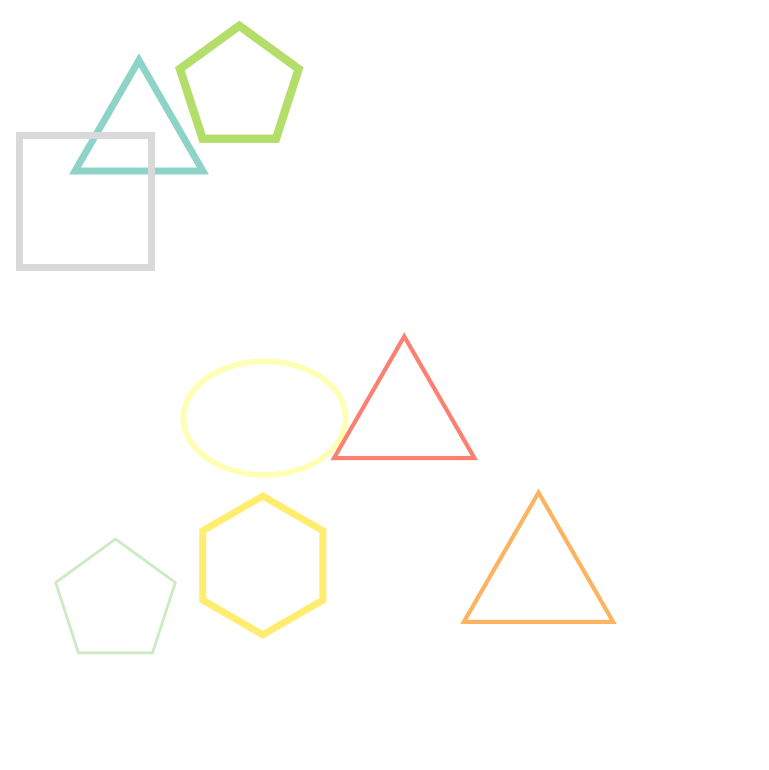[{"shape": "triangle", "thickness": 2.5, "radius": 0.48, "center": [0.18, 0.826]}, {"shape": "oval", "thickness": 2, "radius": 0.53, "center": [0.343, 0.457]}, {"shape": "triangle", "thickness": 1.5, "radius": 0.53, "center": [0.525, 0.458]}, {"shape": "triangle", "thickness": 1.5, "radius": 0.56, "center": [0.699, 0.248]}, {"shape": "pentagon", "thickness": 3, "radius": 0.41, "center": [0.311, 0.885]}, {"shape": "square", "thickness": 2.5, "radius": 0.43, "center": [0.11, 0.739]}, {"shape": "pentagon", "thickness": 1, "radius": 0.41, "center": [0.15, 0.218]}, {"shape": "hexagon", "thickness": 2.5, "radius": 0.45, "center": [0.341, 0.266]}]